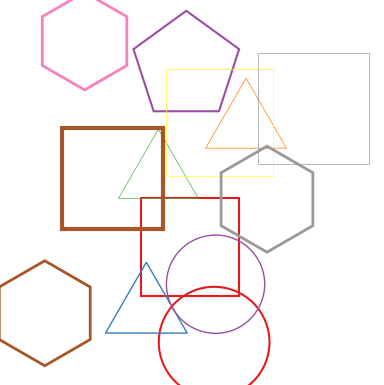[{"shape": "square", "thickness": 1.5, "radius": 0.64, "center": [0.493, 0.358]}, {"shape": "circle", "thickness": 1.5, "radius": 0.72, "center": [0.556, 0.111]}, {"shape": "triangle", "thickness": 1, "radius": 0.61, "center": [0.38, 0.196]}, {"shape": "triangle", "thickness": 0.5, "radius": 0.6, "center": [0.411, 0.545]}, {"shape": "pentagon", "thickness": 1.5, "radius": 0.72, "center": [0.484, 0.828]}, {"shape": "circle", "thickness": 1, "radius": 0.64, "center": [0.56, 0.262]}, {"shape": "triangle", "thickness": 0.5, "radius": 0.61, "center": [0.639, 0.676]}, {"shape": "square", "thickness": 0.5, "radius": 0.7, "center": [0.569, 0.683]}, {"shape": "hexagon", "thickness": 2, "radius": 0.68, "center": [0.116, 0.186]}, {"shape": "square", "thickness": 3, "radius": 0.66, "center": [0.291, 0.536]}, {"shape": "hexagon", "thickness": 2, "radius": 0.63, "center": [0.22, 0.893]}, {"shape": "square", "thickness": 0.5, "radius": 0.72, "center": [0.814, 0.718]}, {"shape": "hexagon", "thickness": 2, "radius": 0.69, "center": [0.693, 0.483]}]